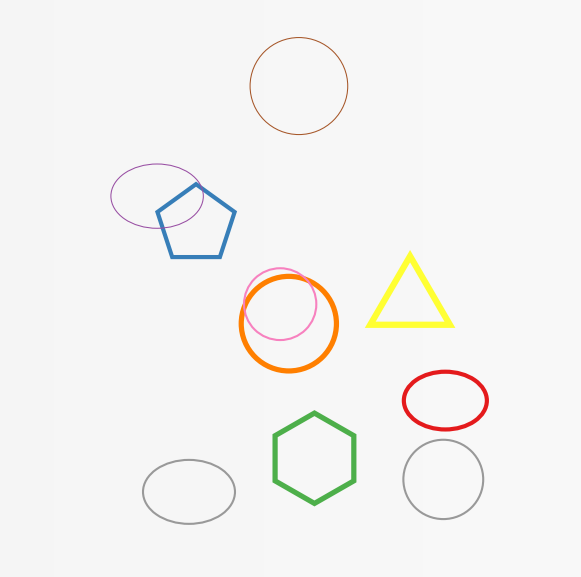[{"shape": "oval", "thickness": 2, "radius": 0.36, "center": [0.766, 0.305]}, {"shape": "pentagon", "thickness": 2, "radius": 0.35, "center": [0.337, 0.61]}, {"shape": "hexagon", "thickness": 2.5, "radius": 0.39, "center": [0.541, 0.206]}, {"shape": "oval", "thickness": 0.5, "radius": 0.4, "center": [0.27, 0.659]}, {"shape": "circle", "thickness": 2.5, "radius": 0.41, "center": [0.497, 0.439]}, {"shape": "triangle", "thickness": 3, "radius": 0.4, "center": [0.706, 0.476]}, {"shape": "circle", "thickness": 0.5, "radius": 0.42, "center": [0.514, 0.85]}, {"shape": "circle", "thickness": 1, "radius": 0.31, "center": [0.482, 0.472]}, {"shape": "oval", "thickness": 1, "radius": 0.4, "center": [0.325, 0.147]}, {"shape": "circle", "thickness": 1, "radius": 0.34, "center": [0.763, 0.169]}]